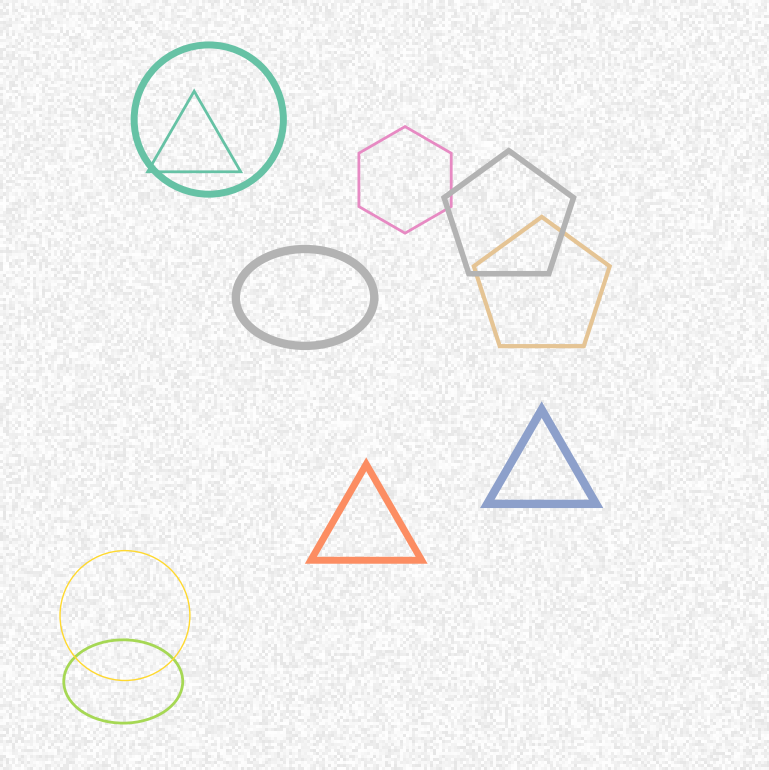[{"shape": "circle", "thickness": 2.5, "radius": 0.48, "center": [0.271, 0.845]}, {"shape": "triangle", "thickness": 1, "radius": 0.35, "center": [0.252, 0.812]}, {"shape": "triangle", "thickness": 2.5, "radius": 0.42, "center": [0.476, 0.314]}, {"shape": "triangle", "thickness": 3, "radius": 0.41, "center": [0.703, 0.386]}, {"shape": "hexagon", "thickness": 1, "radius": 0.35, "center": [0.526, 0.766]}, {"shape": "oval", "thickness": 1, "radius": 0.39, "center": [0.16, 0.115]}, {"shape": "circle", "thickness": 0.5, "radius": 0.42, "center": [0.162, 0.201]}, {"shape": "pentagon", "thickness": 1.5, "radius": 0.46, "center": [0.704, 0.626]}, {"shape": "pentagon", "thickness": 2, "radius": 0.44, "center": [0.661, 0.716]}, {"shape": "oval", "thickness": 3, "radius": 0.45, "center": [0.396, 0.614]}]